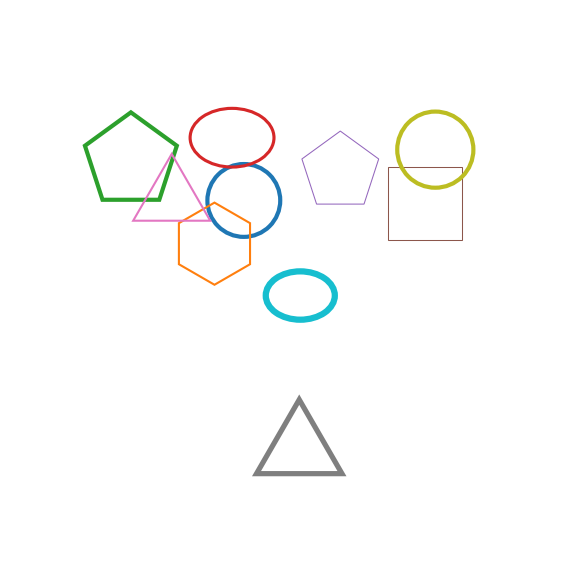[{"shape": "circle", "thickness": 2, "radius": 0.32, "center": [0.422, 0.652]}, {"shape": "hexagon", "thickness": 1, "radius": 0.36, "center": [0.371, 0.577]}, {"shape": "pentagon", "thickness": 2, "radius": 0.42, "center": [0.227, 0.721]}, {"shape": "oval", "thickness": 1.5, "radius": 0.36, "center": [0.402, 0.761]}, {"shape": "pentagon", "thickness": 0.5, "radius": 0.35, "center": [0.589, 0.702]}, {"shape": "square", "thickness": 0.5, "radius": 0.32, "center": [0.736, 0.647]}, {"shape": "triangle", "thickness": 1, "radius": 0.39, "center": [0.297, 0.655]}, {"shape": "triangle", "thickness": 2.5, "radius": 0.43, "center": [0.518, 0.222]}, {"shape": "circle", "thickness": 2, "radius": 0.33, "center": [0.754, 0.74]}, {"shape": "oval", "thickness": 3, "radius": 0.3, "center": [0.52, 0.487]}]